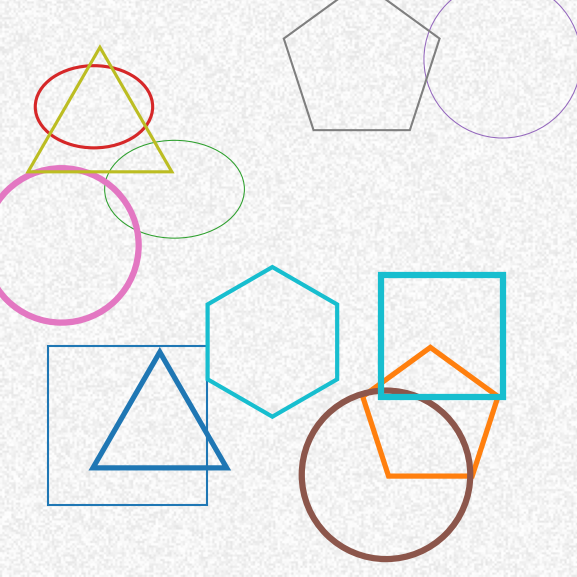[{"shape": "square", "thickness": 1, "radius": 0.69, "center": [0.221, 0.262]}, {"shape": "triangle", "thickness": 2.5, "radius": 0.67, "center": [0.277, 0.256]}, {"shape": "pentagon", "thickness": 2.5, "radius": 0.62, "center": [0.745, 0.274]}, {"shape": "oval", "thickness": 0.5, "radius": 0.61, "center": [0.302, 0.671]}, {"shape": "oval", "thickness": 1.5, "radius": 0.51, "center": [0.163, 0.814]}, {"shape": "circle", "thickness": 0.5, "radius": 0.68, "center": [0.87, 0.896]}, {"shape": "circle", "thickness": 3, "radius": 0.73, "center": [0.668, 0.177]}, {"shape": "circle", "thickness": 3, "radius": 0.67, "center": [0.106, 0.574]}, {"shape": "pentagon", "thickness": 1, "radius": 0.71, "center": [0.626, 0.888]}, {"shape": "triangle", "thickness": 1.5, "radius": 0.72, "center": [0.173, 0.773]}, {"shape": "hexagon", "thickness": 2, "radius": 0.65, "center": [0.472, 0.407]}, {"shape": "square", "thickness": 3, "radius": 0.53, "center": [0.766, 0.418]}]